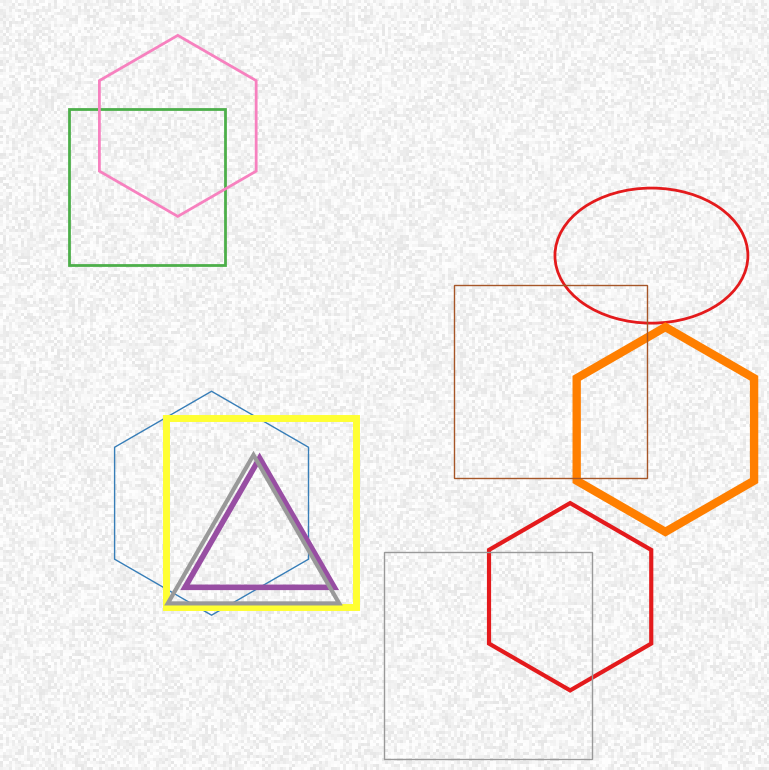[{"shape": "hexagon", "thickness": 1.5, "radius": 0.61, "center": [0.74, 0.225]}, {"shape": "oval", "thickness": 1, "radius": 0.63, "center": [0.846, 0.668]}, {"shape": "hexagon", "thickness": 0.5, "radius": 0.73, "center": [0.275, 0.346]}, {"shape": "square", "thickness": 1, "radius": 0.51, "center": [0.191, 0.757]}, {"shape": "triangle", "thickness": 2, "radius": 0.56, "center": [0.337, 0.293]}, {"shape": "hexagon", "thickness": 3, "radius": 0.67, "center": [0.864, 0.442]}, {"shape": "square", "thickness": 2.5, "radius": 0.62, "center": [0.339, 0.334]}, {"shape": "square", "thickness": 0.5, "radius": 0.63, "center": [0.715, 0.504]}, {"shape": "hexagon", "thickness": 1, "radius": 0.59, "center": [0.231, 0.837]}, {"shape": "triangle", "thickness": 1.5, "radius": 0.64, "center": [0.329, 0.281]}, {"shape": "square", "thickness": 0.5, "radius": 0.67, "center": [0.634, 0.149]}]